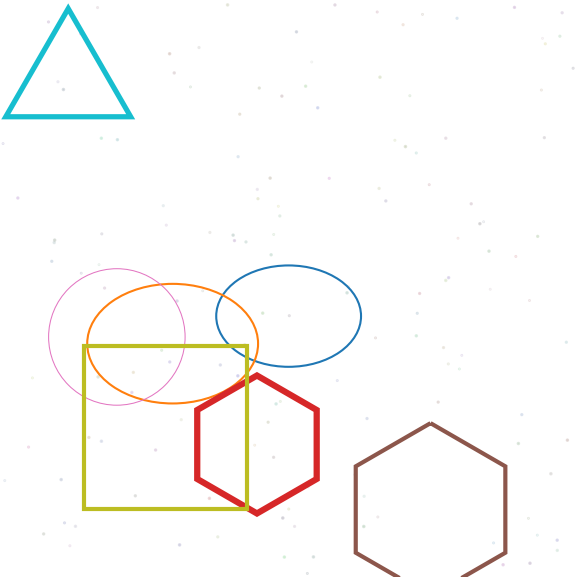[{"shape": "oval", "thickness": 1, "radius": 0.63, "center": [0.5, 0.452]}, {"shape": "oval", "thickness": 1, "radius": 0.74, "center": [0.299, 0.404]}, {"shape": "hexagon", "thickness": 3, "radius": 0.6, "center": [0.445, 0.229]}, {"shape": "hexagon", "thickness": 2, "radius": 0.75, "center": [0.746, 0.117]}, {"shape": "circle", "thickness": 0.5, "radius": 0.59, "center": [0.202, 0.416]}, {"shape": "square", "thickness": 2, "radius": 0.7, "center": [0.286, 0.259]}, {"shape": "triangle", "thickness": 2.5, "radius": 0.62, "center": [0.118, 0.859]}]